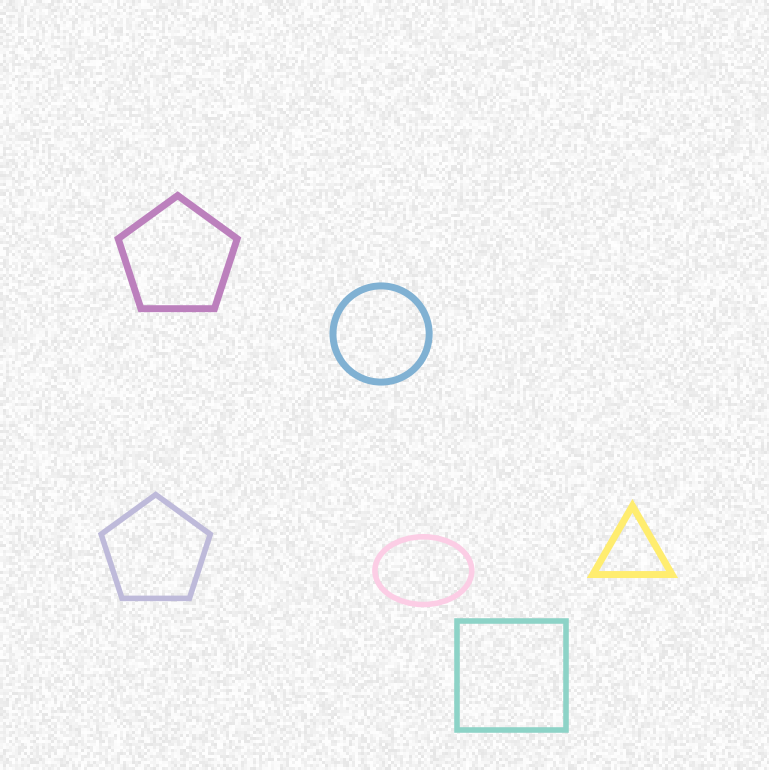[{"shape": "square", "thickness": 2, "radius": 0.35, "center": [0.664, 0.122]}, {"shape": "pentagon", "thickness": 2, "radius": 0.37, "center": [0.202, 0.283]}, {"shape": "circle", "thickness": 2.5, "radius": 0.31, "center": [0.495, 0.566]}, {"shape": "oval", "thickness": 2, "radius": 0.31, "center": [0.55, 0.259]}, {"shape": "pentagon", "thickness": 2.5, "radius": 0.41, "center": [0.231, 0.665]}, {"shape": "triangle", "thickness": 2.5, "radius": 0.3, "center": [0.821, 0.284]}]